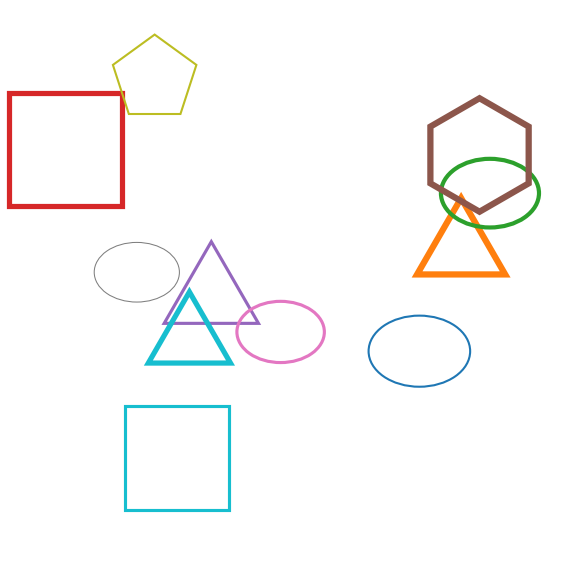[{"shape": "oval", "thickness": 1, "radius": 0.44, "center": [0.726, 0.391]}, {"shape": "triangle", "thickness": 3, "radius": 0.44, "center": [0.798, 0.568]}, {"shape": "oval", "thickness": 2, "radius": 0.42, "center": [0.848, 0.665]}, {"shape": "square", "thickness": 2.5, "radius": 0.49, "center": [0.114, 0.741]}, {"shape": "triangle", "thickness": 1.5, "radius": 0.47, "center": [0.366, 0.486]}, {"shape": "hexagon", "thickness": 3, "radius": 0.49, "center": [0.83, 0.731]}, {"shape": "oval", "thickness": 1.5, "radius": 0.38, "center": [0.486, 0.424]}, {"shape": "oval", "thickness": 0.5, "radius": 0.37, "center": [0.237, 0.528]}, {"shape": "pentagon", "thickness": 1, "radius": 0.38, "center": [0.268, 0.863]}, {"shape": "square", "thickness": 1.5, "radius": 0.45, "center": [0.306, 0.206]}, {"shape": "triangle", "thickness": 2.5, "radius": 0.41, "center": [0.328, 0.412]}]